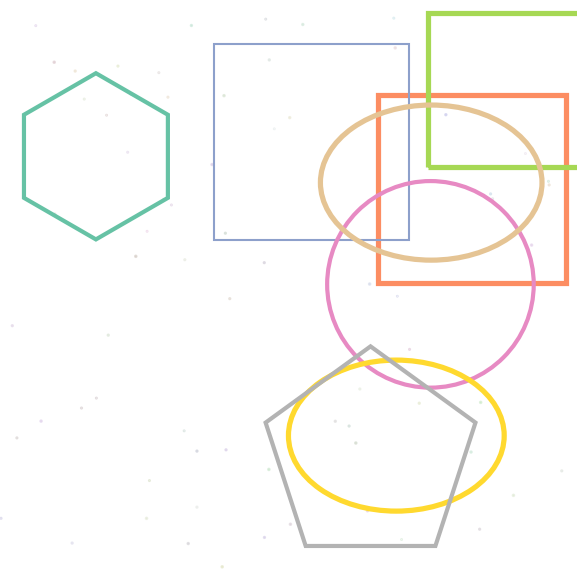[{"shape": "hexagon", "thickness": 2, "radius": 0.72, "center": [0.166, 0.728]}, {"shape": "square", "thickness": 2.5, "radius": 0.82, "center": [0.817, 0.671]}, {"shape": "square", "thickness": 1, "radius": 0.85, "center": [0.54, 0.753]}, {"shape": "circle", "thickness": 2, "radius": 0.89, "center": [0.745, 0.507]}, {"shape": "square", "thickness": 2.5, "radius": 0.67, "center": [0.875, 0.844]}, {"shape": "oval", "thickness": 2.5, "radius": 0.93, "center": [0.686, 0.245]}, {"shape": "oval", "thickness": 2.5, "radius": 0.96, "center": [0.747, 0.683]}, {"shape": "pentagon", "thickness": 2, "radius": 0.96, "center": [0.642, 0.208]}]